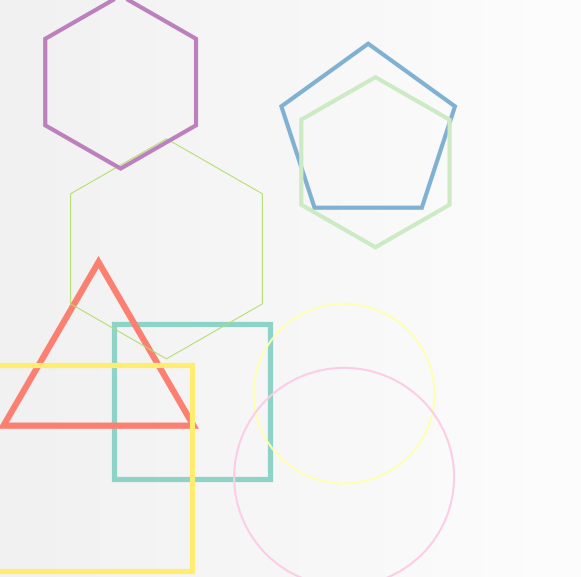[{"shape": "square", "thickness": 2.5, "radius": 0.67, "center": [0.33, 0.304]}, {"shape": "circle", "thickness": 1, "radius": 0.78, "center": [0.592, 0.317]}, {"shape": "triangle", "thickness": 3, "radius": 0.94, "center": [0.169, 0.356]}, {"shape": "pentagon", "thickness": 2, "radius": 0.78, "center": [0.633, 0.766]}, {"shape": "hexagon", "thickness": 0.5, "radius": 0.95, "center": [0.286, 0.568]}, {"shape": "circle", "thickness": 1, "radius": 0.95, "center": [0.592, 0.173]}, {"shape": "hexagon", "thickness": 2, "radius": 0.75, "center": [0.208, 0.857]}, {"shape": "hexagon", "thickness": 2, "radius": 0.74, "center": [0.646, 0.718]}, {"shape": "square", "thickness": 2.5, "radius": 0.89, "center": [0.152, 0.189]}]